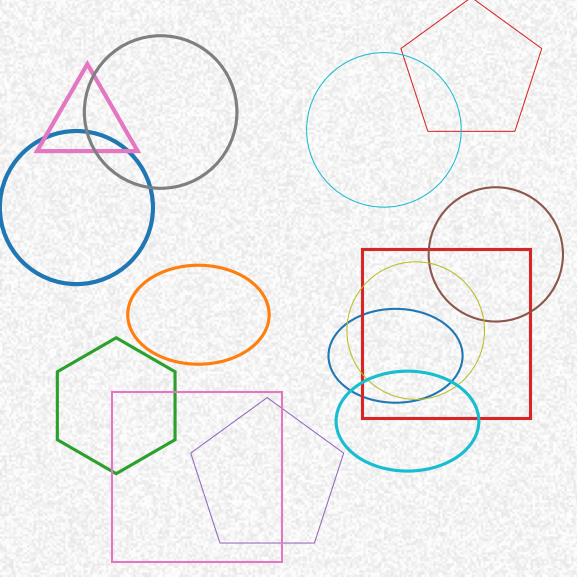[{"shape": "oval", "thickness": 1, "radius": 0.58, "center": [0.685, 0.383]}, {"shape": "circle", "thickness": 2, "radius": 0.66, "center": [0.132, 0.64]}, {"shape": "oval", "thickness": 1.5, "radius": 0.61, "center": [0.344, 0.454]}, {"shape": "hexagon", "thickness": 1.5, "radius": 0.59, "center": [0.201, 0.297]}, {"shape": "square", "thickness": 1.5, "radius": 0.73, "center": [0.772, 0.422]}, {"shape": "pentagon", "thickness": 0.5, "radius": 0.64, "center": [0.816, 0.875]}, {"shape": "pentagon", "thickness": 0.5, "radius": 0.7, "center": [0.463, 0.171]}, {"shape": "circle", "thickness": 1, "radius": 0.58, "center": [0.859, 0.559]}, {"shape": "triangle", "thickness": 2, "radius": 0.5, "center": [0.151, 0.788]}, {"shape": "square", "thickness": 1, "radius": 0.74, "center": [0.341, 0.173]}, {"shape": "circle", "thickness": 1.5, "radius": 0.66, "center": [0.278, 0.805]}, {"shape": "circle", "thickness": 0.5, "radius": 0.6, "center": [0.72, 0.427]}, {"shape": "circle", "thickness": 0.5, "radius": 0.67, "center": [0.665, 0.774]}, {"shape": "oval", "thickness": 1.5, "radius": 0.62, "center": [0.706, 0.27]}]